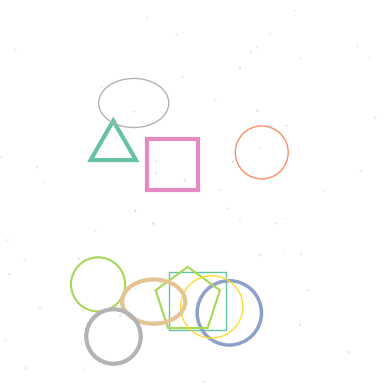[{"shape": "square", "thickness": 1, "radius": 0.37, "center": [0.513, 0.218]}, {"shape": "triangle", "thickness": 3, "radius": 0.34, "center": [0.294, 0.618]}, {"shape": "circle", "thickness": 1, "radius": 0.34, "center": [0.68, 0.604]}, {"shape": "circle", "thickness": 2.5, "radius": 0.42, "center": [0.596, 0.187]}, {"shape": "square", "thickness": 3, "radius": 0.33, "center": [0.448, 0.573]}, {"shape": "pentagon", "thickness": 1.5, "radius": 0.44, "center": [0.488, 0.219]}, {"shape": "circle", "thickness": 1.5, "radius": 0.35, "center": [0.255, 0.261]}, {"shape": "circle", "thickness": 1, "radius": 0.4, "center": [0.55, 0.203]}, {"shape": "oval", "thickness": 3, "radius": 0.41, "center": [0.399, 0.217]}, {"shape": "oval", "thickness": 1, "radius": 0.46, "center": [0.347, 0.732]}, {"shape": "circle", "thickness": 3, "radius": 0.35, "center": [0.295, 0.126]}]